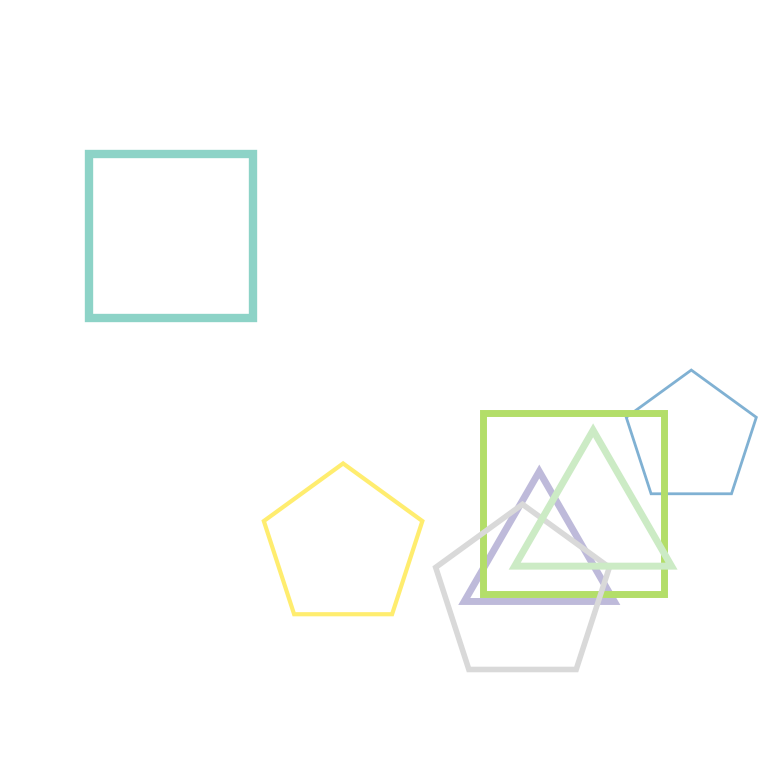[{"shape": "square", "thickness": 3, "radius": 0.54, "center": [0.222, 0.693]}, {"shape": "triangle", "thickness": 2.5, "radius": 0.56, "center": [0.7, 0.275]}, {"shape": "pentagon", "thickness": 1, "radius": 0.44, "center": [0.898, 0.431]}, {"shape": "square", "thickness": 2.5, "radius": 0.59, "center": [0.745, 0.346]}, {"shape": "pentagon", "thickness": 2, "radius": 0.59, "center": [0.679, 0.226]}, {"shape": "triangle", "thickness": 2.5, "radius": 0.59, "center": [0.77, 0.324]}, {"shape": "pentagon", "thickness": 1.5, "radius": 0.54, "center": [0.446, 0.29]}]